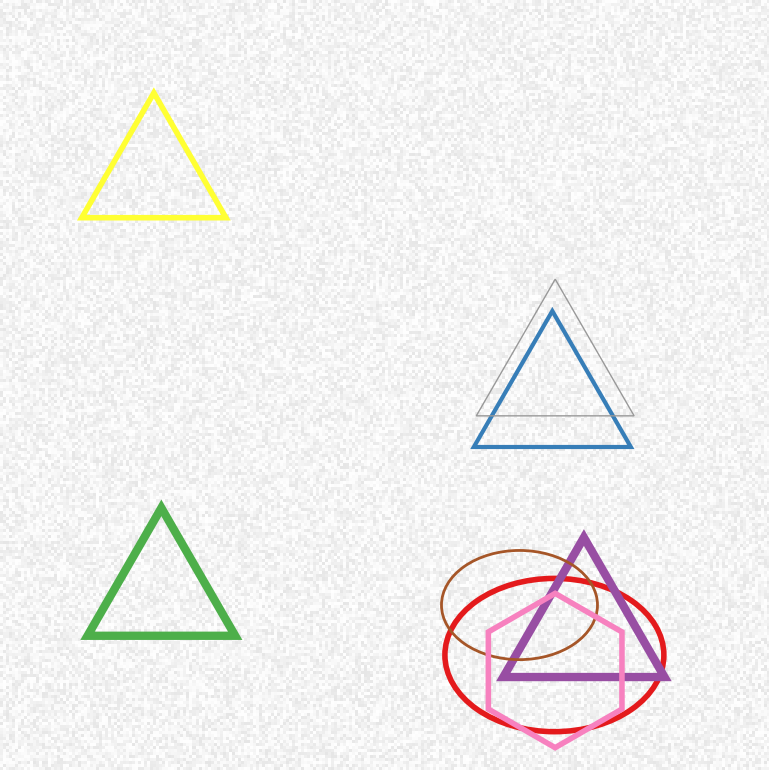[{"shape": "oval", "thickness": 2, "radius": 0.71, "center": [0.72, 0.149]}, {"shape": "triangle", "thickness": 1.5, "radius": 0.59, "center": [0.717, 0.478]}, {"shape": "triangle", "thickness": 3, "radius": 0.55, "center": [0.21, 0.23]}, {"shape": "triangle", "thickness": 3, "radius": 0.6, "center": [0.758, 0.181]}, {"shape": "triangle", "thickness": 2, "radius": 0.54, "center": [0.2, 0.771]}, {"shape": "oval", "thickness": 1, "radius": 0.51, "center": [0.675, 0.214]}, {"shape": "hexagon", "thickness": 2, "radius": 0.5, "center": [0.721, 0.129]}, {"shape": "triangle", "thickness": 0.5, "radius": 0.59, "center": [0.721, 0.519]}]